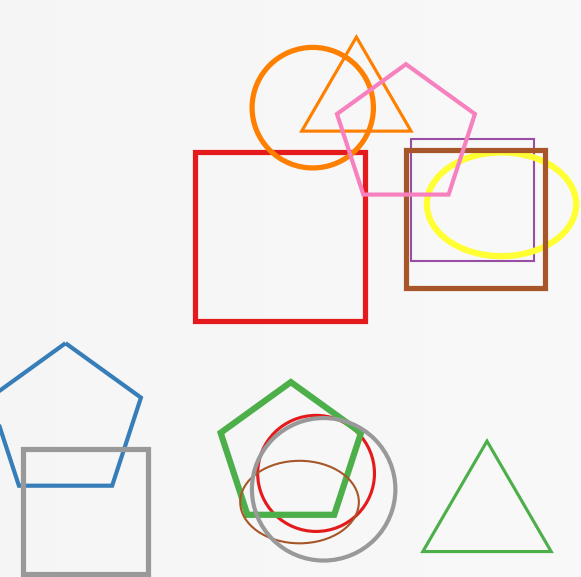[{"shape": "square", "thickness": 2.5, "radius": 0.73, "center": [0.481, 0.589]}, {"shape": "circle", "thickness": 1.5, "radius": 0.5, "center": [0.544, 0.179]}, {"shape": "pentagon", "thickness": 2, "radius": 0.68, "center": [0.113, 0.268]}, {"shape": "pentagon", "thickness": 3, "radius": 0.63, "center": [0.5, 0.21]}, {"shape": "triangle", "thickness": 1.5, "radius": 0.64, "center": [0.838, 0.108]}, {"shape": "square", "thickness": 1, "radius": 0.53, "center": [0.813, 0.653]}, {"shape": "triangle", "thickness": 1.5, "radius": 0.54, "center": [0.613, 0.826]}, {"shape": "circle", "thickness": 2.5, "radius": 0.52, "center": [0.538, 0.813]}, {"shape": "oval", "thickness": 3, "radius": 0.64, "center": [0.863, 0.645]}, {"shape": "square", "thickness": 2.5, "radius": 0.6, "center": [0.818, 0.62]}, {"shape": "oval", "thickness": 1, "radius": 0.51, "center": [0.515, 0.13]}, {"shape": "pentagon", "thickness": 2, "radius": 0.62, "center": [0.698, 0.763]}, {"shape": "square", "thickness": 2.5, "radius": 0.54, "center": [0.147, 0.114]}, {"shape": "circle", "thickness": 2, "radius": 0.62, "center": [0.557, 0.152]}]